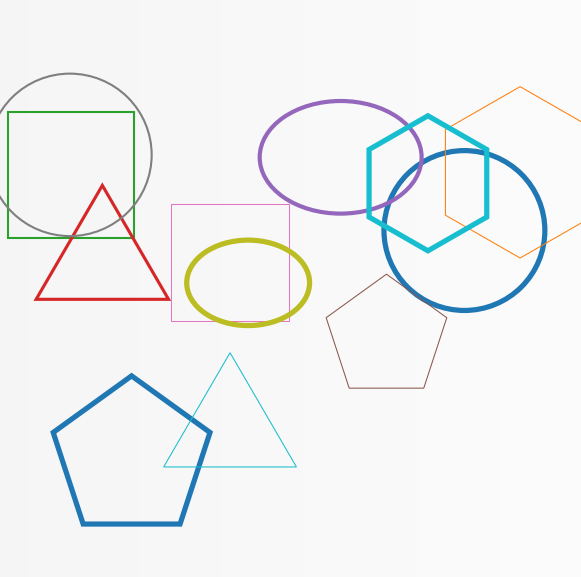[{"shape": "pentagon", "thickness": 2.5, "radius": 0.71, "center": [0.226, 0.206]}, {"shape": "circle", "thickness": 2.5, "radius": 0.69, "center": [0.799, 0.6]}, {"shape": "hexagon", "thickness": 0.5, "radius": 0.74, "center": [0.895, 0.701]}, {"shape": "square", "thickness": 1, "radius": 0.54, "center": [0.122, 0.696]}, {"shape": "triangle", "thickness": 1.5, "radius": 0.66, "center": [0.176, 0.547]}, {"shape": "oval", "thickness": 2, "radius": 0.7, "center": [0.586, 0.727]}, {"shape": "pentagon", "thickness": 0.5, "radius": 0.55, "center": [0.665, 0.415]}, {"shape": "square", "thickness": 0.5, "radius": 0.51, "center": [0.395, 0.544]}, {"shape": "circle", "thickness": 1, "radius": 0.7, "center": [0.12, 0.731]}, {"shape": "oval", "thickness": 2.5, "radius": 0.53, "center": [0.427, 0.509]}, {"shape": "triangle", "thickness": 0.5, "radius": 0.66, "center": [0.396, 0.256]}, {"shape": "hexagon", "thickness": 2.5, "radius": 0.58, "center": [0.736, 0.682]}]